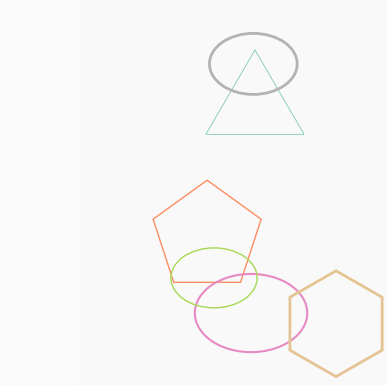[{"shape": "triangle", "thickness": 0.5, "radius": 0.73, "center": [0.658, 0.724]}, {"shape": "pentagon", "thickness": 1, "radius": 0.73, "center": [0.535, 0.385]}, {"shape": "oval", "thickness": 1.5, "radius": 0.73, "center": [0.648, 0.187]}, {"shape": "oval", "thickness": 1, "radius": 0.56, "center": [0.552, 0.278]}, {"shape": "hexagon", "thickness": 2, "radius": 0.69, "center": [0.867, 0.159]}, {"shape": "oval", "thickness": 2, "radius": 0.57, "center": [0.654, 0.834]}]